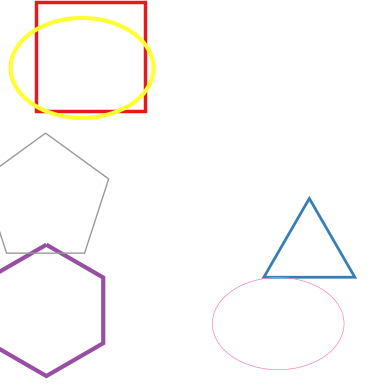[{"shape": "square", "thickness": 2.5, "radius": 0.71, "center": [0.235, 0.854]}, {"shape": "triangle", "thickness": 2, "radius": 0.68, "center": [0.803, 0.348]}, {"shape": "hexagon", "thickness": 3, "radius": 0.85, "center": [0.12, 0.194]}, {"shape": "oval", "thickness": 3, "radius": 0.93, "center": [0.213, 0.823]}, {"shape": "oval", "thickness": 0.5, "radius": 0.86, "center": [0.723, 0.159]}, {"shape": "pentagon", "thickness": 1, "radius": 0.86, "center": [0.118, 0.482]}]